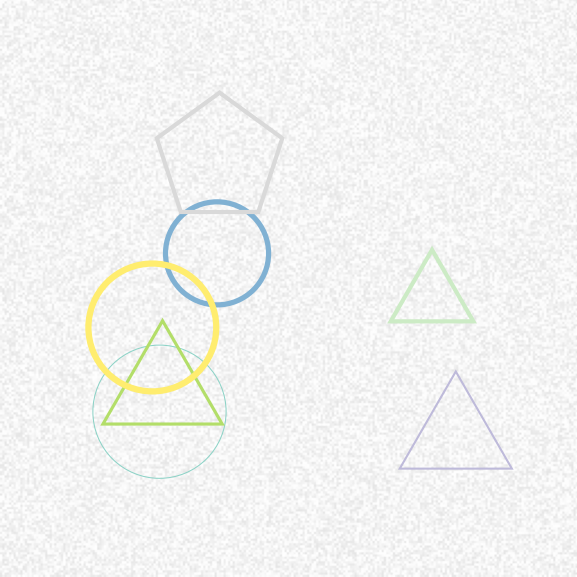[{"shape": "circle", "thickness": 0.5, "radius": 0.58, "center": [0.276, 0.286]}, {"shape": "triangle", "thickness": 1, "radius": 0.56, "center": [0.789, 0.244]}, {"shape": "circle", "thickness": 2.5, "radius": 0.45, "center": [0.376, 0.56]}, {"shape": "triangle", "thickness": 1.5, "radius": 0.6, "center": [0.281, 0.324]}, {"shape": "pentagon", "thickness": 2, "radius": 0.57, "center": [0.38, 0.724]}, {"shape": "triangle", "thickness": 2, "radius": 0.41, "center": [0.748, 0.484]}, {"shape": "circle", "thickness": 3, "radius": 0.55, "center": [0.264, 0.432]}]